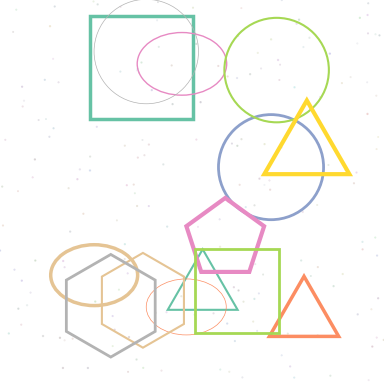[{"shape": "square", "thickness": 2.5, "radius": 0.67, "center": [0.367, 0.824]}, {"shape": "triangle", "thickness": 1.5, "radius": 0.52, "center": [0.526, 0.248]}, {"shape": "triangle", "thickness": 2.5, "radius": 0.52, "center": [0.79, 0.178]}, {"shape": "oval", "thickness": 0.5, "radius": 0.52, "center": [0.484, 0.203]}, {"shape": "circle", "thickness": 2, "radius": 0.68, "center": [0.704, 0.566]}, {"shape": "oval", "thickness": 1, "radius": 0.58, "center": [0.473, 0.834]}, {"shape": "pentagon", "thickness": 3, "radius": 0.53, "center": [0.585, 0.38]}, {"shape": "circle", "thickness": 1.5, "radius": 0.68, "center": [0.719, 0.818]}, {"shape": "square", "thickness": 2, "radius": 0.54, "center": [0.616, 0.244]}, {"shape": "triangle", "thickness": 3, "radius": 0.64, "center": [0.797, 0.611]}, {"shape": "hexagon", "thickness": 1.5, "radius": 0.62, "center": [0.371, 0.22]}, {"shape": "oval", "thickness": 2.5, "radius": 0.56, "center": [0.245, 0.285]}, {"shape": "circle", "thickness": 0.5, "radius": 0.68, "center": [0.38, 0.866]}, {"shape": "hexagon", "thickness": 2, "radius": 0.67, "center": [0.288, 0.206]}]